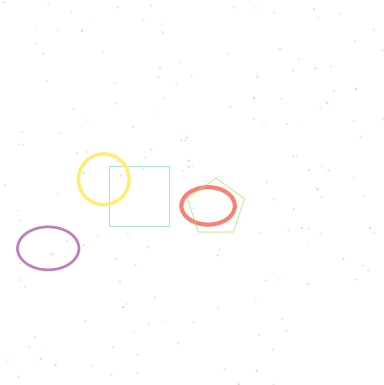[{"shape": "square", "thickness": 0.5, "radius": 0.39, "center": [0.36, 0.49]}, {"shape": "oval", "thickness": 3, "radius": 0.35, "center": [0.541, 0.465]}, {"shape": "pentagon", "thickness": 0.5, "radius": 0.39, "center": [0.561, 0.46]}, {"shape": "oval", "thickness": 2, "radius": 0.4, "center": [0.125, 0.355]}, {"shape": "circle", "thickness": 2.5, "radius": 0.33, "center": [0.269, 0.534]}]